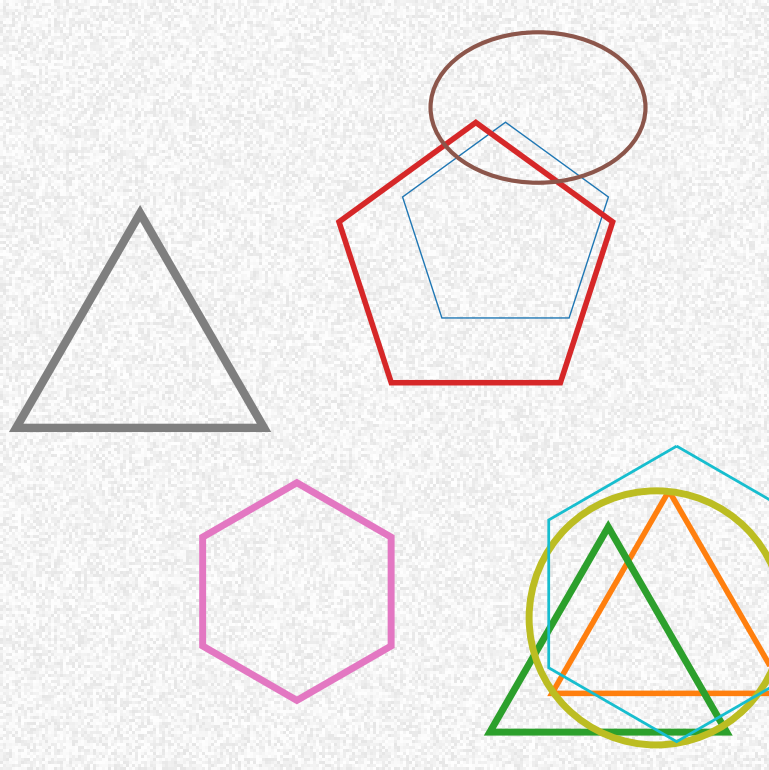[{"shape": "pentagon", "thickness": 0.5, "radius": 0.7, "center": [0.656, 0.701]}, {"shape": "triangle", "thickness": 2, "radius": 0.88, "center": [0.869, 0.187]}, {"shape": "triangle", "thickness": 2.5, "radius": 0.89, "center": [0.79, 0.138]}, {"shape": "pentagon", "thickness": 2, "radius": 0.93, "center": [0.618, 0.654]}, {"shape": "oval", "thickness": 1.5, "radius": 0.7, "center": [0.699, 0.86]}, {"shape": "hexagon", "thickness": 2.5, "radius": 0.71, "center": [0.386, 0.232]}, {"shape": "triangle", "thickness": 3, "radius": 0.93, "center": [0.182, 0.537]}, {"shape": "circle", "thickness": 2.5, "radius": 0.82, "center": [0.852, 0.198]}, {"shape": "hexagon", "thickness": 1, "radius": 0.96, "center": [0.879, 0.229]}]